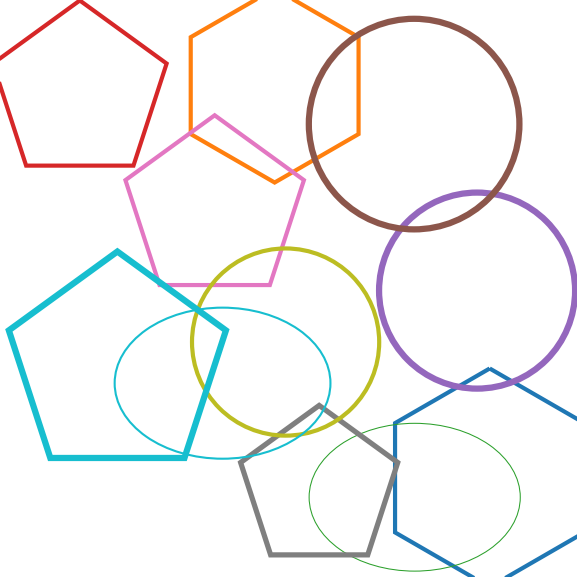[{"shape": "hexagon", "thickness": 2, "radius": 0.95, "center": [0.848, 0.172]}, {"shape": "hexagon", "thickness": 2, "radius": 0.84, "center": [0.476, 0.851]}, {"shape": "oval", "thickness": 0.5, "radius": 0.91, "center": [0.718, 0.138]}, {"shape": "pentagon", "thickness": 2, "radius": 0.79, "center": [0.138, 0.84]}, {"shape": "circle", "thickness": 3, "radius": 0.85, "center": [0.826, 0.496]}, {"shape": "circle", "thickness": 3, "radius": 0.91, "center": [0.717, 0.784]}, {"shape": "pentagon", "thickness": 2, "radius": 0.81, "center": [0.372, 0.637]}, {"shape": "pentagon", "thickness": 2.5, "radius": 0.72, "center": [0.553, 0.154]}, {"shape": "circle", "thickness": 2, "radius": 0.81, "center": [0.495, 0.407]}, {"shape": "oval", "thickness": 1, "radius": 0.93, "center": [0.385, 0.336]}, {"shape": "pentagon", "thickness": 3, "radius": 0.99, "center": [0.203, 0.366]}]